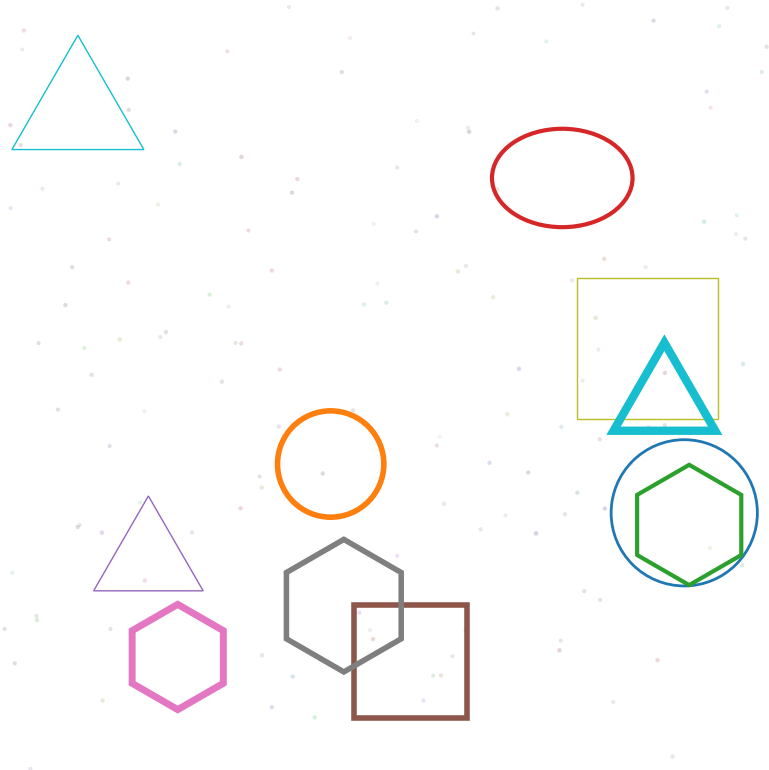[{"shape": "circle", "thickness": 1, "radius": 0.47, "center": [0.889, 0.334]}, {"shape": "circle", "thickness": 2, "radius": 0.35, "center": [0.429, 0.397]}, {"shape": "hexagon", "thickness": 1.5, "radius": 0.39, "center": [0.895, 0.318]}, {"shape": "oval", "thickness": 1.5, "radius": 0.46, "center": [0.73, 0.769]}, {"shape": "triangle", "thickness": 0.5, "radius": 0.41, "center": [0.193, 0.274]}, {"shape": "square", "thickness": 2, "radius": 0.37, "center": [0.533, 0.141]}, {"shape": "hexagon", "thickness": 2.5, "radius": 0.34, "center": [0.231, 0.147]}, {"shape": "hexagon", "thickness": 2, "radius": 0.43, "center": [0.447, 0.213]}, {"shape": "square", "thickness": 0.5, "radius": 0.46, "center": [0.84, 0.547]}, {"shape": "triangle", "thickness": 0.5, "radius": 0.49, "center": [0.101, 0.855]}, {"shape": "triangle", "thickness": 3, "radius": 0.38, "center": [0.863, 0.479]}]